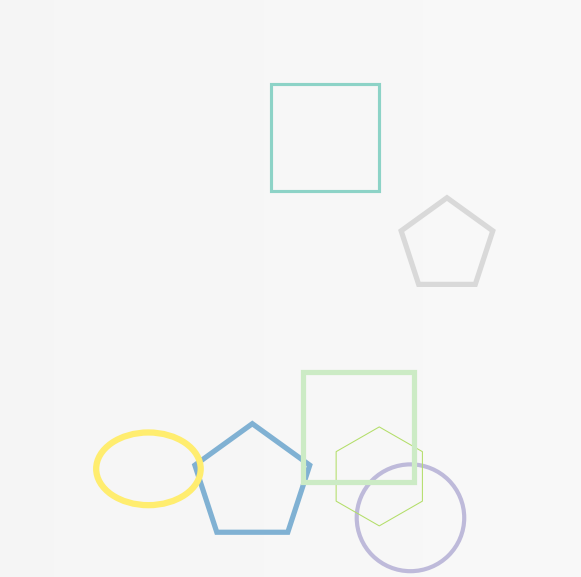[{"shape": "square", "thickness": 1.5, "radius": 0.46, "center": [0.56, 0.76]}, {"shape": "circle", "thickness": 2, "radius": 0.46, "center": [0.706, 0.103]}, {"shape": "pentagon", "thickness": 2.5, "radius": 0.52, "center": [0.434, 0.162]}, {"shape": "hexagon", "thickness": 0.5, "radius": 0.43, "center": [0.653, 0.174]}, {"shape": "pentagon", "thickness": 2.5, "radius": 0.41, "center": [0.769, 0.574]}, {"shape": "square", "thickness": 2.5, "radius": 0.48, "center": [0.616, 0.26]}, {"shape": "oval", "thickness": 3, "radius": 0.45, "center": [0.255, 0.187]}]